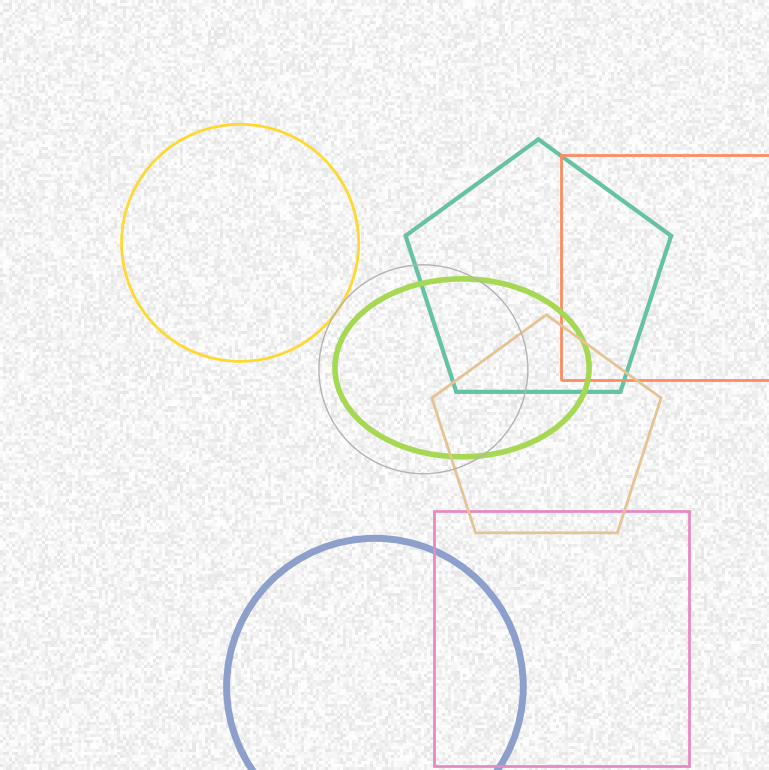[{"shape": "pentagon", "thickness": 1.5, "radius": 0.91, "center": [0.699, 0.638]}, {"shape": "square", "thickness": 1, "radius": 0.73, "center": [0.874, 0.652]}, {"shape": "circle", "thickness": 2.5, "radius": 0.96, "center": [0.487, 0.108]}, {"shape": "square", "thickness": 1, "radius": 0.83, "center": [0.729, 0.171]}, {"shape": "oval", "thickness": 2, "radius": 0.83, "center": [0.6, 0.522]}, {"shape": "circle", "thickness": 1, "radius": 0.77, "center": [0.312, 0.685]}, {"shape": "pentagon", "thickness": 1, "radius": 0.78, "center": [0.71, 0.435]}, {"shape": "circle", "thickness": 0.5, "radius": 0.68, "center": [0.55, 0.52]}]